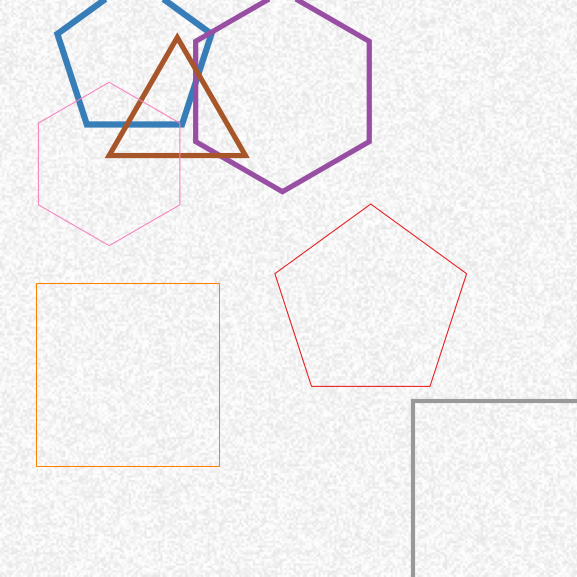[{"shape": "pentagon", "thickness": 0.5, "radius": 0.87, "center": [0.642, 0.471]}, {"shape": "pentagon", "thickness": 3, "radius": 0.7, "center": [0.233, 0.897]}, {"shape": "hexagon", "thickness": 2.5, "radius": 0.87, "center": [0.489, 0.841]}, {"shape": "square", "thickness": 0.5, "radius": 0.79, "center": [0.221, 0.351]}, {"shape": "triangle", "thickness": 2.5, "radius": 0.68, "center": [0.307, 0.798]}, {"shape": "hexagon", "thickness": 0.5, "radius": 0.71, "center": [0.189, 0.715]}, {"shape": "square", "thickness": 2, "radius": 0.88, "center": [0.892, 0.129]}]